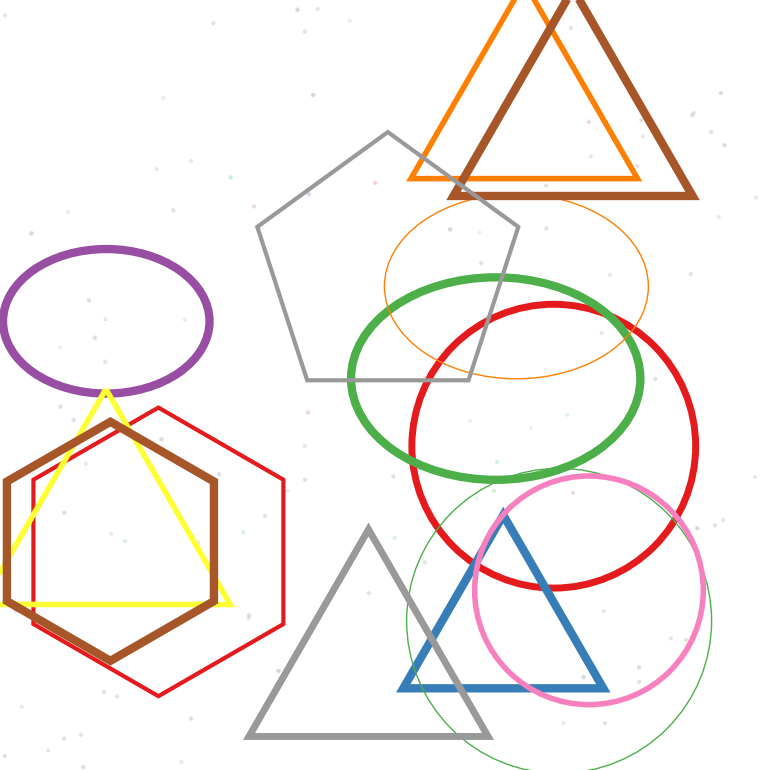[{"shape": "hexagon", "thickness": 1.5, "radius": 0.94, "center": [0.206, 0.283]}, {"shape": "circle", "thickness": 2.5, "radius": 0.92, "center": [0.719, 0.421]}, {"shape": "triangle", "thickness": 3, "radius": 0.75, "center": [0.654, 0.181]}, {"shape": "circle", "thickness": 0.5, "radius": 0.99, "center": [0.726, 0.194]}, {"shape": "oval", "thickness": 3, "radius": 0.94, "center": [0.644, 0.508]}, {"shape": "oval", "thickness": 3, "radius": 0.67, "center": [0.138, 0.583]}, {"shape": "triangle", "thickness": 2, "radius": 0.85, "center": [0.681, 0.853]}, {"shape": "oval", "thickness": 0.5, "radius": 0.86, "center": [0.671, 0.628]}, {"shape": "triangle", "thickness": 2, "radius": 0.93, "center": [0.138, 0.308]}, {"shape": "hexagon", "thickness": 3, "radius": 0.78, "center": [0.143, 0.297]}, {"shape": "triangle", "thickness": 3, "radius": 0.9, "center": [0.744, 0.835]}, {"shape": "circle", "thickness": 2, "radius": 0.74, "center": [0.765, 0.233]}, {"shape": "triangle", "thickness": 2.5, "radius": 0.9, "center": [0.479, 0.133]}, {"shape": "pentagon", "thickness": 1.5, "radius": 0.89, "center": [0.504, 0.65]}]